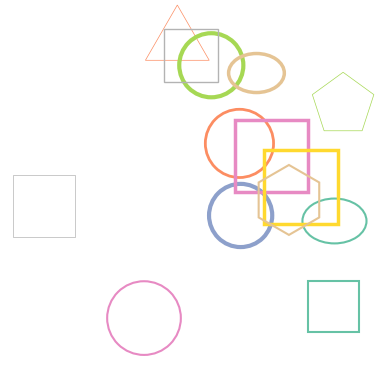[{"shape": "oval", "thickness": 1.5, "radius": 0.42, "center": [0.869, 0.426]}, {"shape": "square", "thickness": 1.5, "radius": 0.33, "center": [0.867, 0.204]}, {"shape": "triangle", "thickness": 0.5, "radius": 0.48, "center": [0.461, 0.891]}, {"shape": "circle", "thickness": 2, "radius": 0.44, "center": [0.622, 0.628]}, {"shape": "circle", "thickness": 3, "radius": 0.41, "center": [0.625, 0.44]}, {"shape": "circle", "thickness": 1.5, "radius": 0.48, "center": [0.374, 0.174]}, {"shape": "square", "thickness": 2.5, "radius": 0.47, "center": [0.705, 0.595]}, {"shape": "circle", "thickness": 3, "radius": 0.42, "center": [0.549, 0.831]}, {"shape": "pentagon", "thickness": 0.5, "radius": 0.42, "center": [0.891, 0.728]}, {"shape": "square", "thickness": 2.5, "radius": 0.48, "center": [0.782, 0.514]}, {"shape": "hexagon", "thickness": 1.5, "radius": 0.45, "center": [0.751, 0.481]}, {"shape": "oval", "thickness": 2.5, "radius": 0.36, "center": [0.666, 0.81]}, {"shape": "square", "thickness": 1, "radius": 0.35, "center": [0.496, 0.856]}, {"shape": "square", "thickness": 0.5, "radius": 0.4, "center": [0.114, 0.465]}]